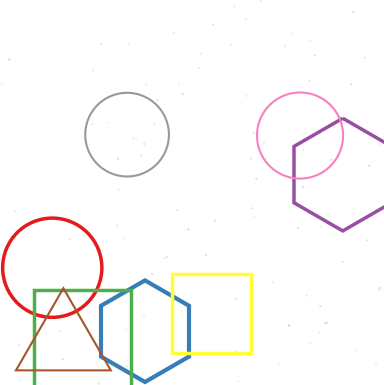[{"shape": "circle", "thickness": 2.5, "radius": 0.64, "center": [0.136, 0.305]}, {"shape": "hexagon", "thickness": 3, "radius": 0.66, "center": [0.377, 0.14]}, {"shape": "square", "thickness": 2.5, "radius": 0.63, "center": [0.215, 0.122]}, {"shape": "hexagon", "thickness": 2.5, "radius": 0.73, "center": [0.89, 0.547]}, {"shape": "square", "thickness": 2.5, "radius": 0.51, "center": [0.549, 0.185]}, {"shape": "triangle", "thickness": 1.5, "radius": 0.71, "center": [0.165, 0.109]}, {"shape": "circle", "thickness": 1.5, "radius": 0.56, "center": [0.779, 0.648]}, {"shape": "circle", "thickness": 1.5, "radius": 0.54, "center": [0.33, 0.65]}]